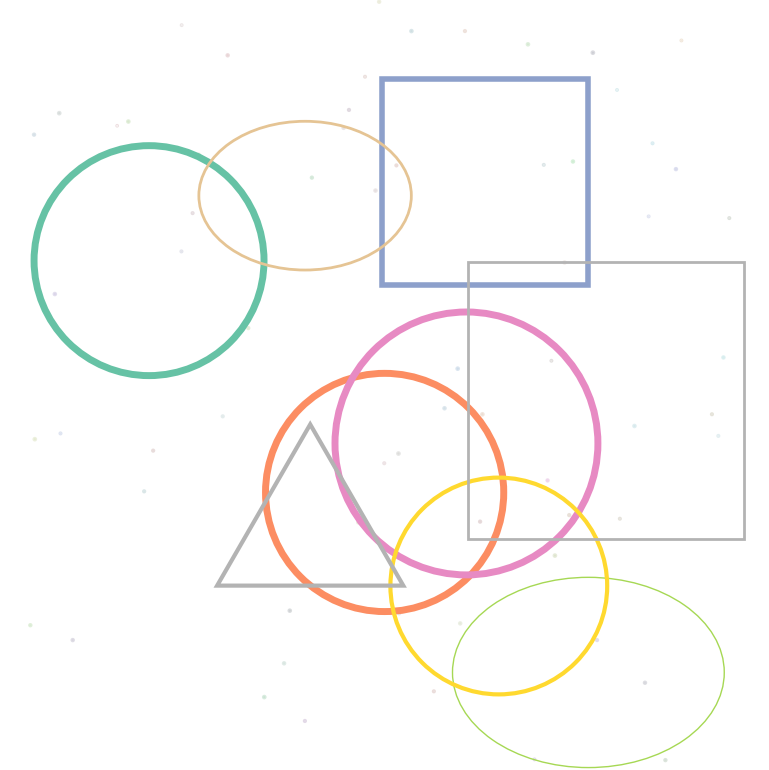[{"shape": "circle", "thickness": 2.5, "radius": 0.75, "center": [0.194, 0.662]}, {"shape": "circle", "thickness": 2.5, "radius": 0.77, "center": [0.5, 0.36]}, {"shape": "square", "thickness": 2, "radius": 0.67, "center": [0.63, 0.764]}, {"shape": "circle", "thickness": 2.5, "radius": 0.85, "center": [0.606, 0.424]}, {"shape": "oval", "thickness": 0.5, "radius": 0.88, "center": [0.764, 0.127]}, {"shape": "circle", "thickness": 1.5, "radius": 0.7, "center": [0.648, 0.239]}, {"shape": "oval", "thickness": 1, "radius": 0.69, "center": [0.396, 0.746]}, {"shape": "triangle", "thickness": 1.5, "radius": 0.7, "center": [0.403, 0.309]}, {"shape": "square", "thickness": 1, "radius": 0.9, "center": [0.787, 0.48]}]